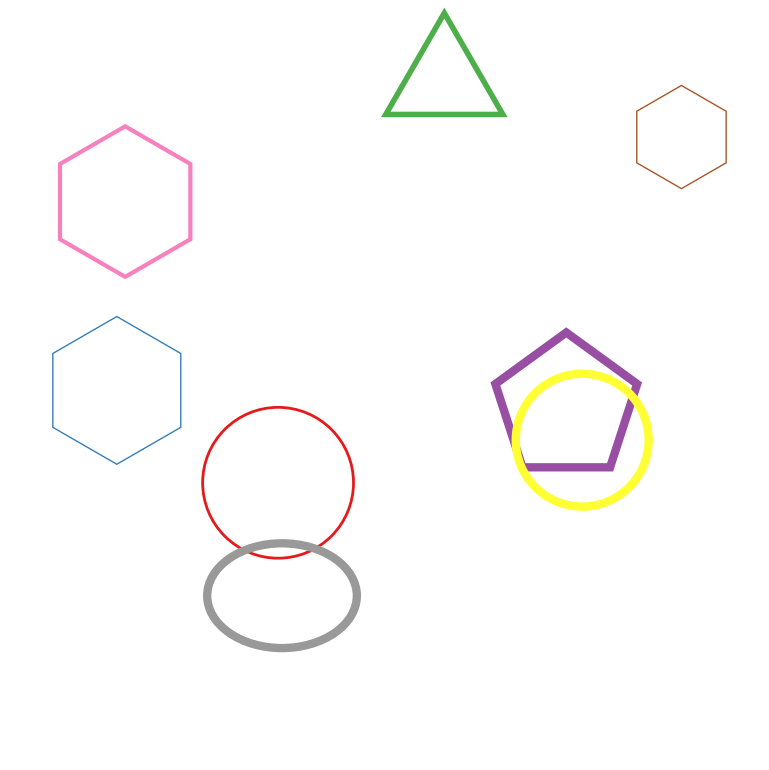[{"shape": "circle", "thickness": 1, "radius": 0.49, "center": [0.361, 0.373]}, {"shape": "hexagon", "thickness": 0.5, "radius": 0.48, "center": [0.152, 0.493]}, {"shape": "triangle", "thickness": 2, "radius": 0.44, "center": [0.577, 0.895]}, {"shape": "pentagon", "thickness": 3, "radius": 0.48, "center": [0.735, 0.471]}, {"shape": "circle", "thickness": 3, "radius": 0.43, "center": [0.756, 0.428]}, {"shape": "hexagon", "thickness": 0.5, "radius": 0.34, "center": [0.885, 0.822]}, {"shape": "hexagon", "thickness": 1.5, "radius": 0.49, "center": [0.163, 0.738]}, {"shape": "oval", "thickness": 3, "radius": 0.49, "center": [0.366, 0.226]}]